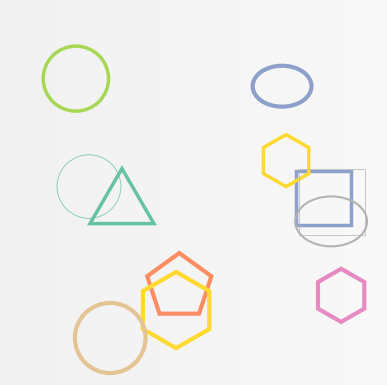[{"shape": "triangle", "thickness": 2.5, "radius": 0.48, "center": [0.315, 0.467]}, {"shape": "circle", "thickness": 0.5, "radius": 0.41, "center": [0.23, 0.515]}, {"shape": "pentagon", "thickness": 3, "radius": 0.44, "center": [0.463, 0.256]}, {"shape": "square", "thickness": 2.5, "radius": 0.36, "center": [0.834, 0.485]}, {"shape": "oval", "thickness": 3, "radius": 0.38, "center": [0.728, 0.776]}, {"shape": "hexagon", "thickness": 3, "radius": 0.35, "center": [0.88, 0.233]}, {"shape": "circle", "thickness": 2.5, "radius": 0.42, "center": [0.196, 0.796]}, {"shape": "hexagon", "thickness": 3, "radius": 0.49, "center": [0.454, 0.195]}, {"shape": "hexagon", "thickness": 2.5, "radius": 0.34, "center": [0.738, 0.583]}, {"shape": "circle", "thickness": 3, "radius": 0.46, "center": [0.284, 0.122]}, {"shape": "oval", "thickness": 1.5, "radius": 0.46, "center": [0.855, 0.425]}, {"shape": "square", "thickness": 0.5, "radius": 0.43, "center": [0.856, 0.475]}]